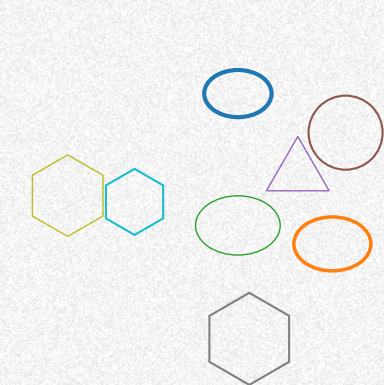[{"shape": "oval", "thickness": 3, "radius": 0.44, "center": [0.618, 0.757]}, {"shape": "oval", "thickness": 2.5, "radius": 0.5, "center": [0.863, 0.366]}, {"shape": "oval", "thickness": 1, "radius": 0.55, "center": [0.618, 0.414]}, {"shape": "triangle", "thickness": 1, "radius": 0.47, "center": [0.773, 0.551]}, {"shape": "circle", "thickness": 1.5, "radius": 0.48, "center": [0.898, 0.655]}, {"shape": "hexagon", "thickness": 1.5, "radius": 0.6, "center": [0.647, 0.12]}, {"shape": "hexagon", "thickness": 1, "radius": 0.53, "center": [0.176, 0.492]}, {"shape": "hexagon", "thickness": 1.5, "radius": 0.43, "center": [0.349, 0.476]}]